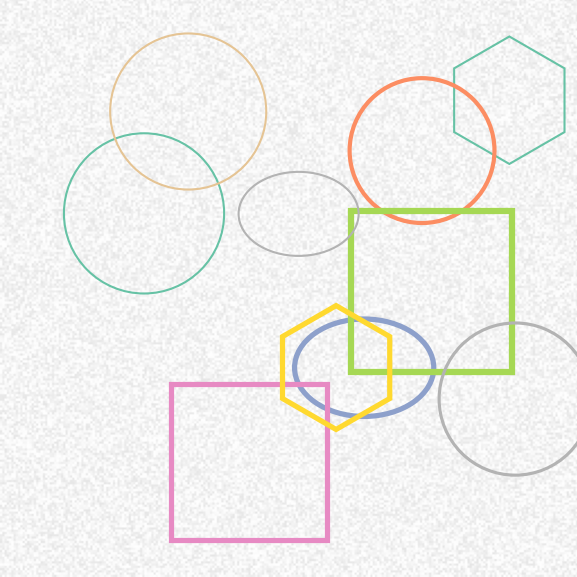[{"shape": "hexagon", "thickness": 1, "radius": 0.55, "center": [0.882, 0.826]}, {"shape": "circle", "thickness": 1, "radius": 0.69, "center": [0.249, 0.63]}, {"shape": "circle", "thickness": 2, "radius": 0.63, "center": [0.731, 0.738]}, {"shape": "oval", "thickness": 2.5, "radius": 0.6, "center": [0.631, 0.362]}, {"shape": "square", "thickness": 2.5, "radius": 0.68, "center": [0.431, 0.199]}, {"shape": "square", "thickness": 3, "radius": 0.7, "center": [0.748, 0.494]}, {"shape": "hexagon", "thickness": 2.5, "radius": 0.54, "center": [0.582, 0.363]}, {"shape": "circle", "thickness": 1, "radius": 0.68, "center": [0.326, 0.806]}, {"shape": "oval", "thickness": 1, "radius": 0.52, "center": [0.517, 0.629]}, {"shape": "circle", "thickness": 1.5, "radius": 0.66, "center": [0.892, 0.308]}]